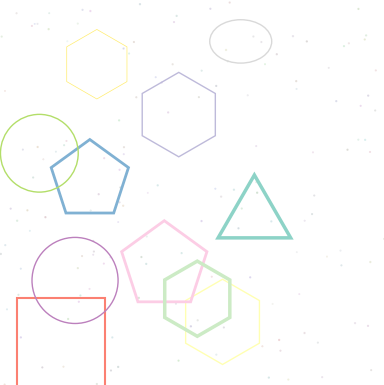[{"shape": "triangle", "thickness": 2.5, "radius": 0.54, "center": [0.661, 0.437]}, {"shape": "hexagon", "thickness": 1, "radius": 0.55, "center": [0.578, 0.164]}, {"shape": "hexagon", "thickness": 1, "radius": 0.55, "center": [0.464, 0.702]}, {"shape": "square", "thickness": 1.5, "radius": 0.58, "center": [0.158, 0.111]}, {"shape": "pentagon", "thickness": 2, "radius": 0.53, "center": [0.233, 0.532]}, {"shape": "circle", "thickness": 1, "radius": 0.5, "center": [0.102, 0.602]}, {"shape": "pentagon", "thickness": 2, "radius": 0.58, "center": [0.427, 0.31]}, {"shape": "oval", "thickness": 1, "radius": 0.4, "center": [0.625, 0.892]}, {"shape": "circle", "thickness": 1, "radius": 0.56, "center": [0.195, 0.272]}, {"shape": "hexagon", "thickness": 2.5, "radius": 0.49, "center": [0.512, 0.224]}, {"shape": "hexagon", "thickness": 0.5, "radius": 0.45, "center": [0.252, 0.833]}]